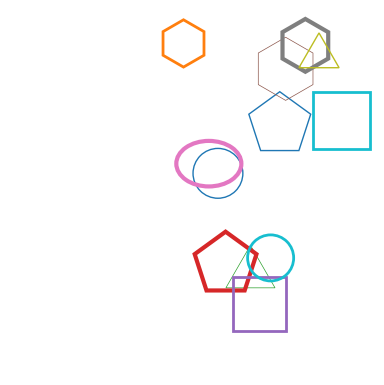[{"shape": "circle", "thickness": 1, "radius": 0.32, "center": [0.566, 0.55]}, {"shape": "pentagon", "thickness": 1, "radius": 0.42, "center": [0.727, 0.677]}, {"shape": "hexagon", "thickness": 2, "radius": 0.31, "center": [0.477, 0.887]}, {"shape": "triangle", "thickness": 0.5, "radius": 0.37, "center": [0.651, 0.289]}, {"shape": "pentagon", "thickness": 3, "radius": 0.42, "center": [0.586, 0.314]}, {"shape": "square", "thickness": 2, "radius": 0.35, "center": [0.674, 0.211]}, {"shape": "hexagon", "thickness": 0.5, "radius": 0.41, "center": [0.742, 0.821]}, {"shape": "oval", "thickness": 3, "radius": 0.42, "center": [0.542, 0.575]}, {"shape": "hexagon", "thickness": 3, "radius": 0.34, "center": [0.793, 0.882]}, {"shape": "triangle", "thickness": 1, "radius": 0.3, "center": [0.829, 0.854]}, {"shape": "circle", "thickness": 2, "radius": 0.3, "center": [0.703, 0.33]}, {"shape": "square", "thickness": 2, "radius": 0.37, "center": [0.887, 0.687]}]